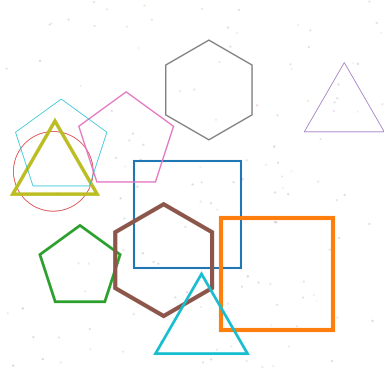[{"shape": "square", "thickness": 1.5, "radius": 0.7, "center": [0.488, 0.443]}, {"shape": "square", "thickness": 3, "radius": 0.73, "center": [0.72, 0.288]}, {"shape": "pentagon", "thickness": 2, "radius": 0.55, "center": [0.208, 0.305]}, {"shape": "circle", "thickness": 0.5, "radius": 0.52, "center": [0.138, 0.555]}, {"shape": "triangle", "thickness": 0.5, "radius": 0.6, "center": [0.894, 0.718]}, {"shape": "hexagon", "thickness": 3, "radius": 0.73, "center": [0.425, 0.324]}, {"shape": "pentagon", "thickness": 1, "radius": 0.65, "center": [0.328, 0.632]}, {"shape": "hexagon", "thickness": 1, "radius": 0.65, "center": [0.543, 0.766]}, {"shape": "triangle", "thickness": 2.5, "radius": 0.63, "center": [0.143, 0.559]}, {"shape": "pentagon", "thickness": 0.5, "radius": 0.62, "center": [0.159, 0.618]}, {"shape": "triangle", "thickness": 2, "radius": 0.69, "center": [0.523, 0.15]}]